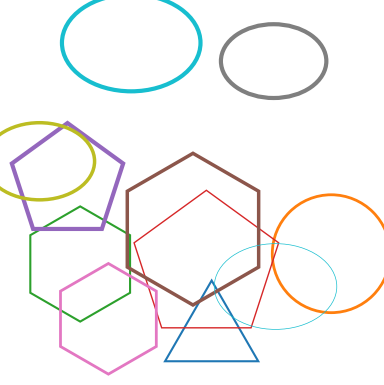[{"shape": "triangle", "thickness": 1.5, "radius": 0.7, "center": [0.55, 0.132]}, {"shape": "circle", "thickness": 2, "radius": 0.77, "center": [0.86, 0.341]}, {"shape": "hexagon", "thickness": 1.5, "radius": 0.75, "center": [0.208, 0.314]}, {"shape": "pentagon", "thickness": 1, "radius": 0.99, "center": [0.536, 0.308]}, {"shape": "pentagon", "thickness": 3, "radius": 0.76, "center": [0.175, 0.528]}, {"shape": "hexagon", "thickness": 2.5, "radius": 0.98, "center": [0.501, 0.405]}, {"shape": "hexagon", "thickness": 2, "radius": 0.72, "center": [0.282, 0.172]}, {"shape": "oval", "thickness": 3, "radius": 0.68, "center": [0.711, 0.841]}, {"shape": "oval", "thickness": 2.5, "radius": 0.72, "center": [0.103, 0.581]}, {"shape": "oval", "thickness": 3, "radius": 0.9, "center": [0.341, 0.889]}, {"shape": "oval", "thickness": 0.5, "radius": 0.8, "center": [0.716, 0.256]}]